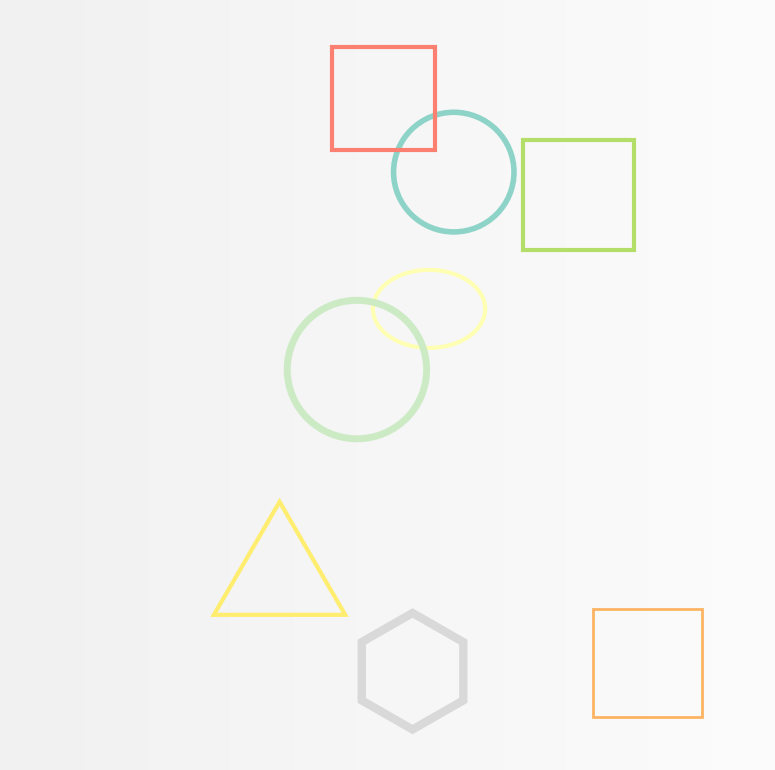[{"shape": "circle", "thickness": 2, "radius": 0.39, "center": [0.586, 0.777]}, {"shape": "oval", "thickness": 1.5, "radius": 0.36, "center": [0.554, 0.599]}, {"shape": "square", "thickness": 1.5, "radius": 0.33, "center": [0.495, 0.872]}, {"shape": "square", "thickness": 1, "radius": 0.35, "center": [0.836, 0.139]}, {"shape": "square", "thickness": 1.5, "radius": 0.36, "center": [0.747, 0.747]}, {"shape": "hexagon", "thickness": 3, "radius": 0.38, "center": [0.532, 0.128]}, {"shape": "circle", "thickness": 2.5, "radius": 0.45, "center": [0.461, 0.52]}, {"shape": "triangle", "thickness": 1.5, "radius": 0.49, "center": [0.361, 0.25]}]